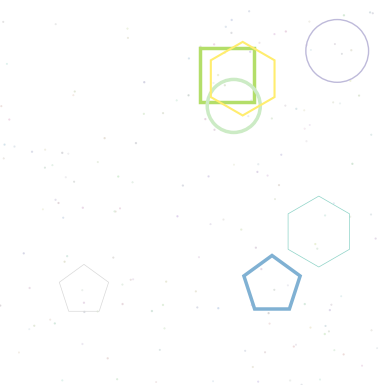[{"shape": "hexagon", "thickness": 0.5, "radius": 0.46, "center": [0.828, 0.399]}, {"shape": "circle", "thickness": 1, "radius": 0.41, "center": [0.876, 0.868]}, {"shape": "pentagon", "thickness": 2.5, "radius": 0.38, "center": [0.707, 0.26]}, {"shape": "square", "thickness": 2.5, "radius": 0.35, "center": [0.59, 0.805]}, {"shape": "pentagon", "thickness": 0.5, "radius": 0.34, "center": [0.218, 0.246]}, {"shape": "circle", "thickness": 2.5, "radius": 0.34, "center": [0.607, 0.725]}, {"shape": "hexagon", "thickness": 1.5, "radius": 0.48, "center": [0.63, 0.796]}]